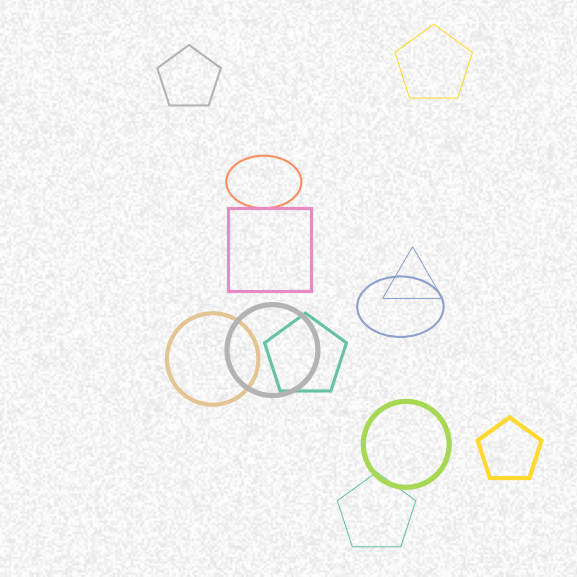[{"shape": "pentagon", "thickness": 0.5, "radius": 0.36, "center": [0.652, 0.11]}, {"shape": "pentagon", "thickness": 1.5, "radius": 0.37, "center": [0.529, 0.382]}, {"shape": "oval", "thickness": 1, "radius": 0.33, "center": [0.457, 0.684]}, {"shape": "oval", "thickness": 1, "radius": 0.37, "center": [0.693, 0.468]}, {"shape": "triangle", "thickness": 0.5, "radius": 0.3, "center": [0.714, 0.512]}, {"shape": "square", "thickness": 1.5, "radius": 0.36, "center": [0.467, 0.567]}, {"shape": "circle", "thickness": 2.5, "radius": 0.37, "center": [0.703, 0.23]}, {"shape": "pentagon", "thickness": 0.5, "radius": 0.35, "center": [0.751, 0.886]}, {"shape": "pentagon", "thickness": 2, "radius": 0.29, "center": [0.882, 0.218]}, {"shape": "circle", "thickness": 2, "radius": 0.4, "center": [0.368, 0.378]}, {"shape": "circle", "thickness": 2.5, "radius": 0.39, "center": [0.472, 0.393]}, {"shape": "pentagon", "thickness": 1, "radius": 0.29, "center": [0.327, 0.863]}]